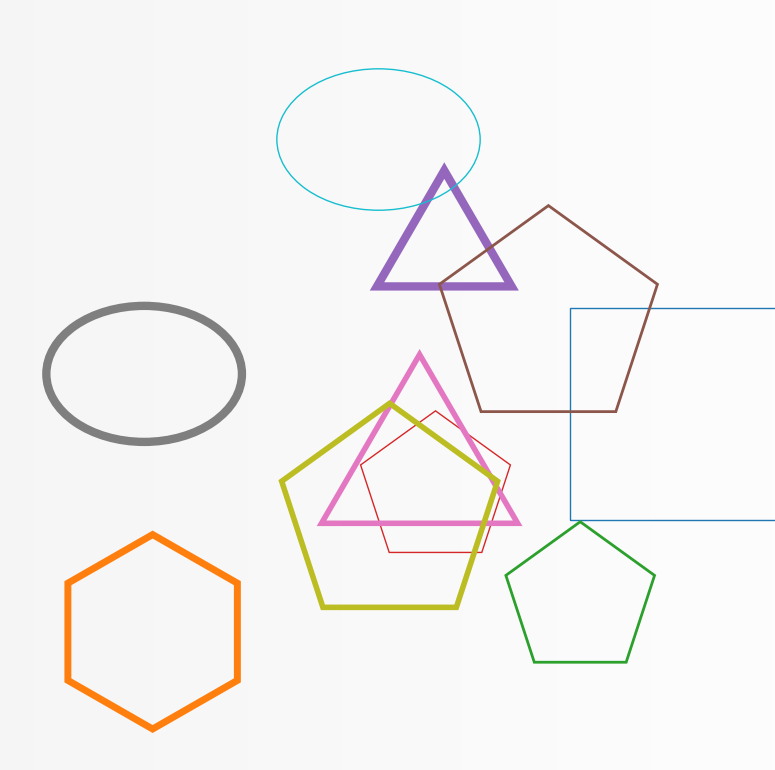[{"shape": "square", "thickness": 0.5, "radius": 0.69, "center": [0.873, 0.462]}, {"shape": "hexagon", "thickness": 2.5, "radius": 0.63, "center": [0.197, 0.18]}, {"shape": "pentagon", "thickness": 1, "radius": 0.5, "center": [0.749, 0.222]}, {"shape": "pentagon", "thickness": 0.5, "radius": 0.51, "center": [0.562, 0.365]}, {"shape": "triangle", "thickness": 3, "radius": 0.5, "center": [0.573, 0.678]}, {"shape": "pentagon", "thickness": 1, "radius": 0.74, "center": [0.708, 0.585]}, {"shape": "triangle", "thickness": 2, "radius": 0.73, "center": [0.541, 0.393]}, {"shape": "oval", "thickness": 3, "radius": 0.63, "center": [0.186, 0.514]}, {"shape": "pentagon", "thickness": 2, "radius": 0.73, "center": [0.503, 0.33]}, {"shape": "oval", "thickness": 0.5, "radius": 0.66, "center": [0.488, 0.819]}]